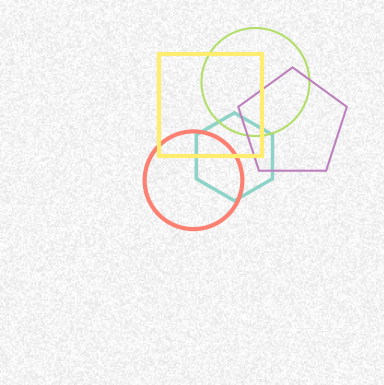[{"shape": "hexagon", "thickness": 2.5, "radius": 0.57, "center": [0.609, 0.593]}, {"shape": "circle", "thickness": 3, "radius": 0.63, "center": [0.503, 0.532]}, {"shape": "circle", "thickness": 1.5, "radius": 0.7, "center": [0.664, 0.787]}, {"shape": "pentagon", "thickness": 1.5, "radius": 0.74, "center": [0.76, 0.677]}, {"shape": "square", "thickness": 3, "radius": 0.67, "center": [0.546, 0.727]}]